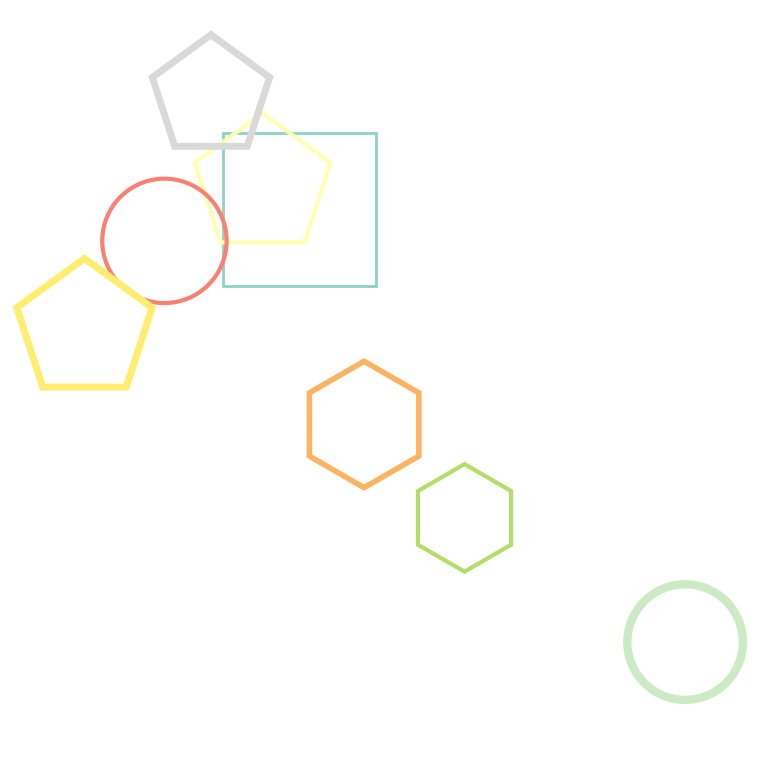[{"shape": "square", "thickness": 1, "radius": 0.5, "center": [0.389, 0.728]}, {"shape": "pentagon", "thickness": 1.5, "radius": 0.46, "center": [0.341, 0.76]}, {"shape": "circle", "thickness": 1.5, "radius": 0.4, "center": [0.214, 0.687]}, {"shape": "hexagon", "thickness": 2, "radius": 0.41, "center": [0.473, 0.449]}, {"shape": "hexagon", "thickness": 1.5, "radius": 0.35, "center": [0.603, 0.327]}, {"shape": "pentagon", "thickness": 2.5, "radius": 0.4, "center": [0.274, 0.875]}, {"shape": "circle", "thickness": 3, "radius": 0.38, "center": [0.89, 0.166]}, {"shape": "pentagon", "thickness": 2.5, "radius": 0.46, "center": [0.11, 0.572]}]